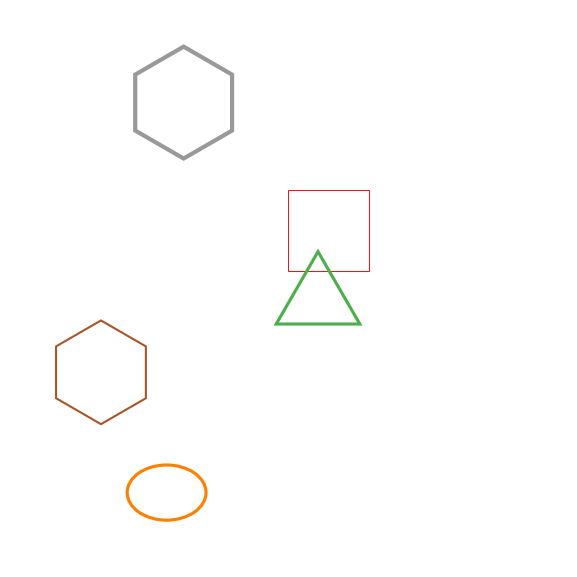[{"shape": "square", "thickness": 0.5, "radius": 0.35, "center": [0.569, 0.6]}, {"shape": "triangle", "thickness": 1.5, "radius": 0.42, "center": [0.551, 0.48]}, {"shape": "oval", "thickness": 1.5, "radius": 0.34, "center": [0.289, 0.146]}, {"shape": "hexagon", "thickness": 1, "radius": 0.45, "center": [0.175, 0.354]}, {"shape": "hexagon", "thickness": 2, "radius": 0.48, "center": [0.318, 0.822]}]